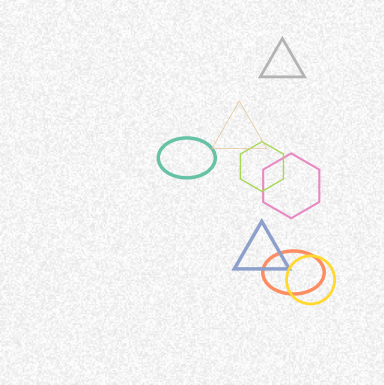[{"shape": "oval", "thickness": 2.5, "radius": 0.37, "center": [0.485, 0.59]}, {"shape": "oval", "thickness": 2.5, "radius": 0.4, "center": [0.762, 0.292]}, {"shape": "triangle", "thickness": 2.5, "radius": 0.41, "center": [0.68, 0.343]}, {"shape": "hexagon", "thickness": 1.5, "radius": 0.42, "center": [0.756, 0.517]}, {"shape": "hexagon", "thickness": 1, "radius": 0.32, "center": [0.68, 0.567]}, {"shape": "circle", "thickness": 2, "radius": 0.31, "center": [0.807, 0.273]}, {"shape": "triangle", "thickness": 0.5, "radius": 0.41, "center": [0.622, 0.655]}, {"shape": "triangle", "thickness": 2, "radius": 0.33, "center": [0.733, 0.833]}]